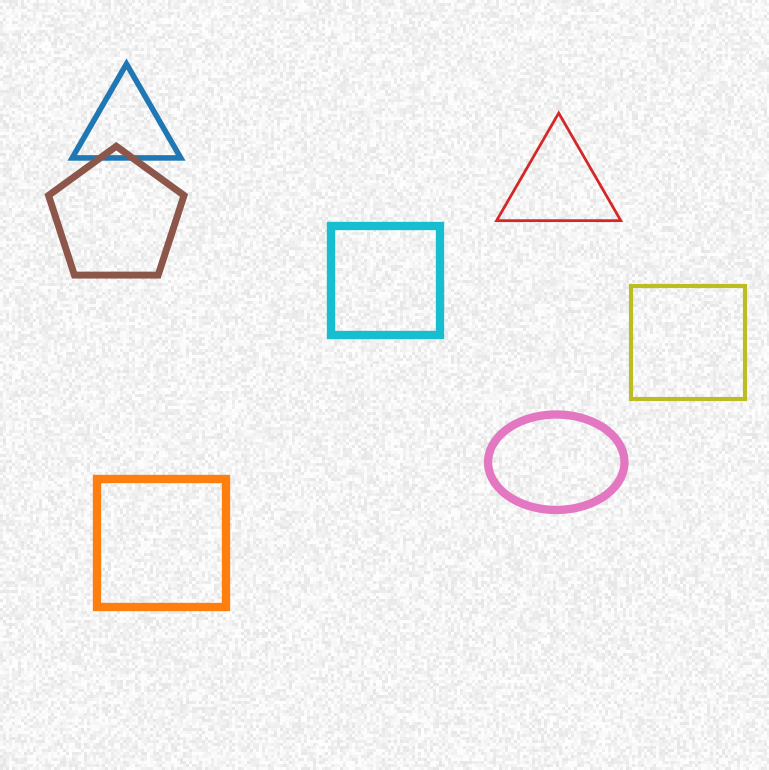[{"shape": "triangle", "thickness": 2, "radius": 0.41, "center": [0.164, 0.836]}, {"shape": "square", "thickness": 3, "radius": 0.42, "center": [0.21, 0.295]}, {"shape": "triangle", "thickness": 1, "radius": 0.47, "center": [0.726, 0.76]}, {"shape": "pentagon", "thickness": 2.5, "radius": 0.46, "center": [0.151, 0.718]}, {"shape": "oval", "thickness": 3, "radius": 0.44, "center": [0.722, 0.4]}, {"shape": "square", "thickness": 1.5, "radius": 0.37, "center": [0.893, 0.556]}, {"shape": "square", "thickness": 3, "radius": 0.35, "center": [0.501, 0.636]}]